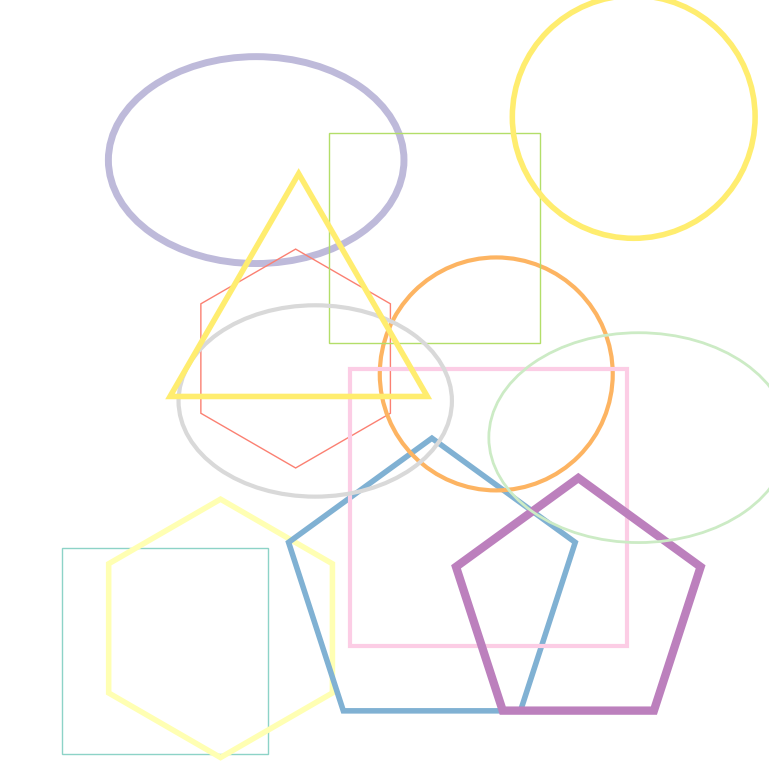[{"shape": "square", "thickness": 0.5, "radius": 0.67, "center": [0.214, 0.155]}, {"shape": "hexagon", "thickness": 2, "radius": 0.84, "center": [0.286, 0.184]}, {"shape": "oval", "thickness": 2.5, "radius": 0.96, "center": [0.333, 0.792]}, {"shape": "hexagon", "thickness": 0.5, "radius": 0.71, "center": [0.384, 0.534]}, {"shape": "pentagon", "thickness": 2, "radius": 0.98, "center": [0.561, 0.235]}, {"shape": "circle", "thickness": 1.5, "radius": 0.76, "center": [0.644, 0.514]}, {"shape": "square", "thickness": 0.5, "radius": 0.68, "center": [0.564, 0.691]}, {"shape": "square", "thickness": 1.5, "radius": 0.9, "center": [0.635, 0.341]}, {"shape": "oval", "thickness": 1.5, "radius": 0.89, "center": [0.409, 0.479]}, {"shape": "pentagon", "thickness": 3, "radius": 0.84, "center": [0.751, 0.212]}, {"shape": "oval", "thickness": 1, "radius": 0.97, "center": [0.829, 0.432]}, {"shape": "triangle", "thickness": 2, "radius": 0.96, "center": [0.388, 0.582]}, {"shape": "circle", "thickness": 2, "radius": 0.79, "center": [0.823, 0.848]}]